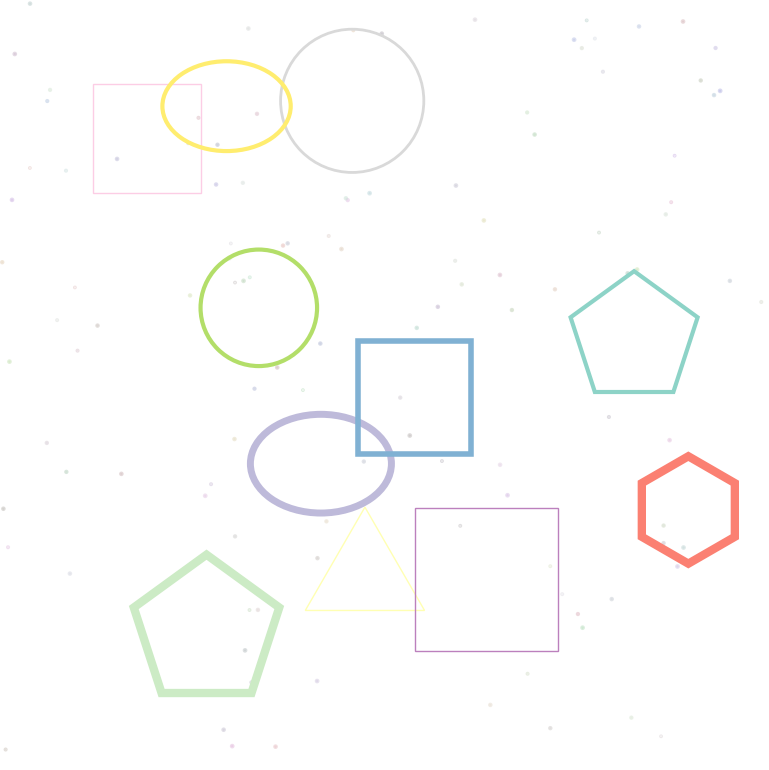[{"shape": "pentagon", "thickness": 1.5, "radius": 0.43, "center": [0.824, 0.561]}, {"shape": "triangle", "thickness": 0.5, "radius": 0.45, "center": [0.474, 0.252]}, {"shape": "oval", "thickness": 2.5, "radius": 0.46, "center": [0.417, 0.398]}, {"shape": "hexagon", "thickness": 3, "radius": 0.35, "center": [0.894, 0.338]}, {"shape": "square", "thickness": 2, "radius": 0.37, "center": [0.538, 0.483]}, {"shape": "circle", "thickness": 1.5, "radius": 0.38, "center": [0.336, 0.6]}, {"shape": "square", "thickness": 0.5, "radius": 0.35, "center": [0.191, 0.82]}, {"shape": "circle", "thickness": 1, "radius": 0.47, "center": [0.457, 0.869]}, {"shape": "square", "thickness": 0.5, "radius": 0.46, "center": [0.632, 0.247]}, {"shape": "pentagon", "thickness": 3, "radius": 0.5, "center": [0.268, 0.18]}, {"shape": "oval", "thickness": 1.5, "radius": 0.42, "center": [0.294, 0.862]}]